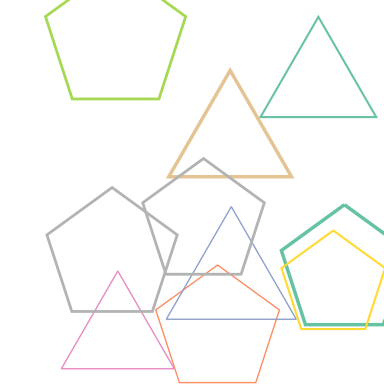[{"shape": "triangle", "thickness": 1.5, "radius": 0.87, "center": [0.827, 0.783]}, {"shape": "pentagon", "thickness": 2.5, "radius": 0.86, "center": [0.895, 0.296]}, {"shape": "pentagon", "thickness": 1, "radius": 0.84, "center": [0.565, 0.143]}, {"shape": "triangle", "thickness": 1, "radius": 0.97, "center": [0.601, 0.268]}, {"shape": "triangle", "thickness": 1, "radius": 0.85, "center": [0.306, 0.127]}, {"shape": "pentagon", "thickness": 2, "radius": 0.96, "center": [0.3, 0.898]}, {"shape": "pentagon", "thickness": 1.5, "radius": 0.71, "center": [0.866, 0.26]}, {"shape": "triangle", "thickness": 2.5, "radius": 0.92, "center": [0.598, 0.633]}, {"shape": "pentagon", "thickness": 2, "radius": 0.83, "center": [0.529, 0.422]}, {"shape": "pentagon", "thickness": 2, "radius": 0.89, "center": [0.291, 0.335]}]